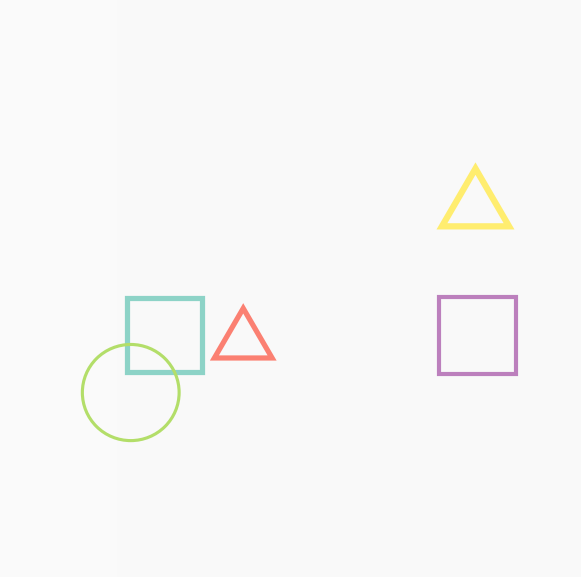[{"shape": "square", "thickness": 2.5, "radius": 0.32, "center": [0.283, 0.419]}, {"shape": "triangle", "thickness": 2.5, "radius": 0.29, "center": [0.418, 0.408]}, {"shape": "circle", "thickness": 1.5, "radius": 0.42, "center": [0.225, 0.319]}, {"shape": "square", "thickness": 2, "radius": 0.33, "center": [0.821, 0.418]}, {"shape": "triangle", "thickness": 3, "radius": 0.33, "center": [0.818, 0.641]}]